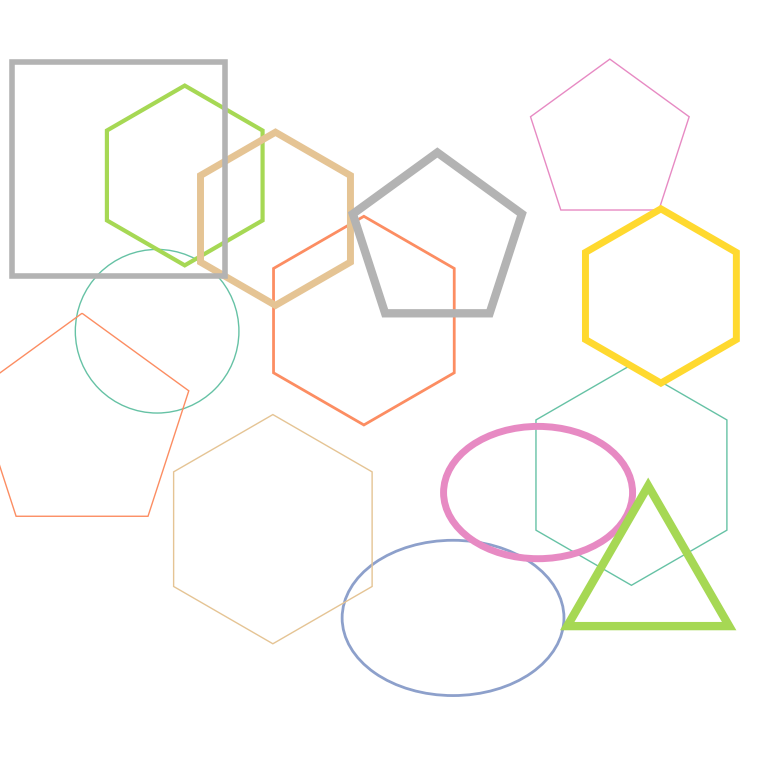[{"shape": "circle", "thickness": 0.5, "radius": 0.53, "center": [0.204, 0.57]}, {"shape": "hexagon", "thickness": 0.5, "radius": 0.72, "center": [0.82, 0.383]}, {"shape": "hexagon", "thickness": 1, "radius": 0.68, "center": [0.473, 0.584]}, {"shape": "pentagon", "thickness": 0.5, "radius": 0.73, "center": [0.107, 0.447]}, {"shape": "oval", "thickness": 1, "radius": 0.72, "center": [0.588, 0.197]}, {"shape": "oval", "thickness": 2.5, "radius": 0.61, "center": [0.699, 0.36]}, {"shape": "pentagon", "thickness": 0.5, "radius": 0.54, "center": [0.792, 0.815]}, {"shape": "triangle", "thickness": 3, "radius": 0.61, "center": [0.842, 0.248]}, {"shape": "hexagon", "thickness": 1.5, "radius": 0.58, "center": [0.24, 0.772]}, {"shape": "hexagon", "thickness": 2.5, "radius": 0.57, "center": [0.858, 0.616]}, {"shape": "hexagon", "thickness": 2.5, "radius": 0.56, "center": [0.358, 0.716]}, {"shape": "hexagon", "thickness": 0.5, "radius": 0.74, "center": [0.354, 0.313]}, {"shape": "pentagon", "thickness": 3, "radius": 0.58, "center": [0.568, 0.686]}, {"shape": "square", "thickness": 2, "radius": 0.69, "center": [0.154, 0.78]}]